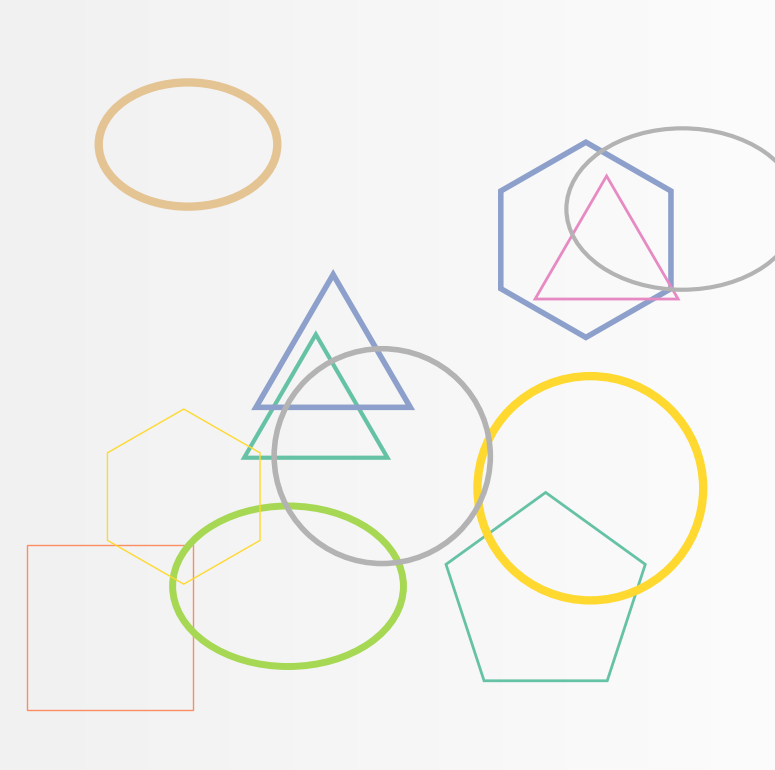[{"shape": "triangle", "thickness": 1.5, "radius": 0.53, "center": [0.407, 0.459]}, {"shape": "pentagon", "thickness": 1, "radius": 0.68, "center": [0.704, 0.225]}, {"shape": "square", "thickness": 0.5, "radius": 0.54, "center": [0.141, 0.185]}, {"shape": "hexagon", "thickness": 2, "radius": 0.63, "center": [0.756, 0.689]}, {"shape": "triangle", "thickness": 2, "radius": 0.57, "center": [0.43, 0.528]}, {"shape": "triangle", "thickness": 1, "radius": 0.53, "center": [0.783, 0.665]}, {"shape": "oval", "thickness": 2.5, "radius": 0.74, "center": [0.372, 0.239]}, {"shape": "hexagon", "thickness": 0.5, "radius": 0.57, "center": [0.237, 0.355]}, {"shape": "circle", "thickness": 3, "radius": 0.73, "center": [0.762, 0.366]}, {"shape": "oval", "thickness": 3, "radius": 0.58, "center": [0.243, 0.812]}, {"shape": "circle", "thickness": 2, "radius": 0.7, "center": [0.493, 0.408]}, {"shape": "oval", "thickness": 1.5, "radius": 0.75, "center": [0.881, 0.729]}]